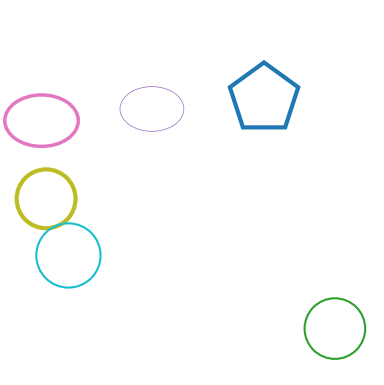[{"shape": "pentagon", "thickness": 3, "radius": 0.47, "center": [0.686, 0.745]}, {"shape": "circle", "thickness": 1.5, "radius": 0.39, "center": [0.87, 0.147]}, {"shape": "oval", "thickness": 0.5, "radius": 0.41, "center": [0.395, 0.717]}, {"shape": "oval", "thickness": 2.5, "radius": 0.48, "center": [0.108, 0.687]}, {"shape": "circle", "thickness": 3, "radius": 0.38, "center": [0.12, 0.484]}, {"shape": "circle", "thickness": 1.5, "radius": 0.42, "center": [0.178, 0.336]}]